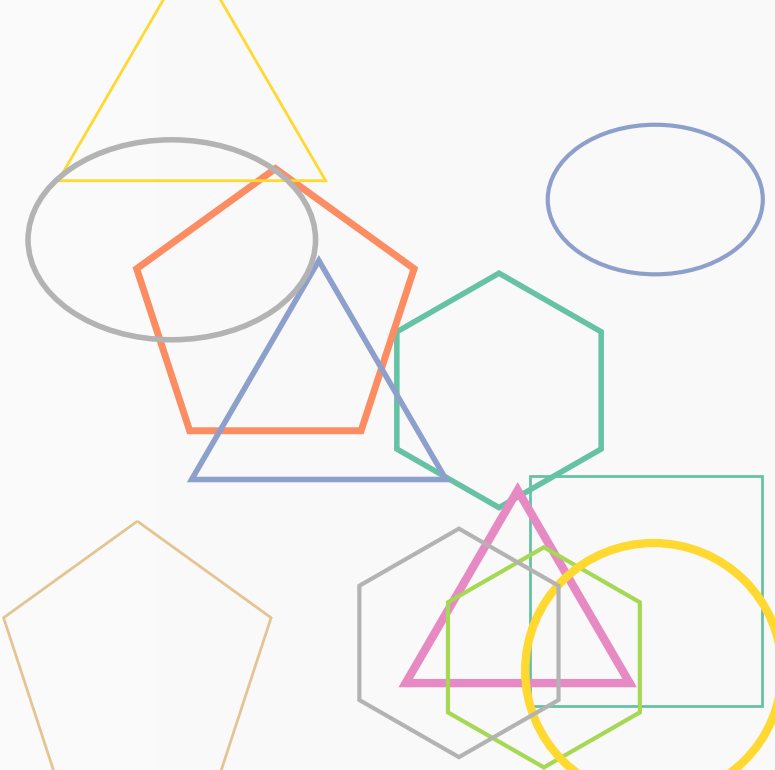[{"shape": "square", "thickness": 1, "radius": 0.75, "center": [0.834, 0.233]}, {"shape": "hexagon", "thickness": 2, "radius": 0.76, "center": [0.644, 0.493]}, {"shape": "pentagon", "thickness": 2.5, "radius": 0.94, "center": [0.355, 0.593]}, {"shape": "triangle", "thickness": 2, "radius": 0.95, "center": [0.411, 0.472]}, {"shape": "oval", "thickness": 1.5, "radius": 0.69, "center": [0.846, 0.741]}, {"shape": "triangle", "thickness": 3, "radius": 0.83, "center": [0.668, 0.196]}, {"shape": "hexagon", "thickness": 1.5, "radius": 0.71, "center": [0.702, 0.146]}, {"shape": "circle", "thickness": 3, "radius": 0.83, "center": [0.843, 0.129]}, {"shape": "triangle", "thickness": 1, "radius": 1.0, "center": [0.248, 0.865]}, {"shape": "pentagon", "thickness": 1, "radius": 0.91, "center": [0.177, 0.142]}, {"shape": "hexagon", "thickness": 1.5, "radius": 0.74, "center": [0.592, 0.165]}, {"shape": "oval", "thickness": 2, "radius": 0.93, "center": [0.222, 0.689]}]